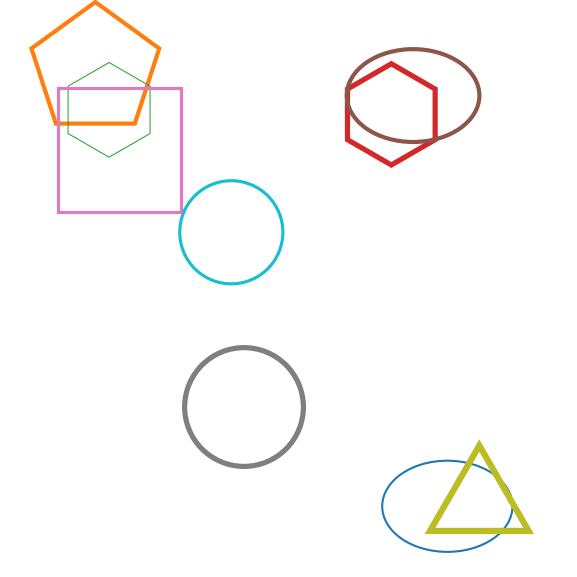[{"shape": "oval", "thickness": 1, "radius": 0.56, "center": [0.775, 0.122]}, {"shape": "pentagon", "thickness": 2, "radius": 0.58, "center": [0.165, 0.879]}, {"shape": "hexagon", "thickness": 0.5, "radius": 0.41, "center": [0.189, 0.809]}, {"shape": "hexagon", "thickness": 2.5, "radius": 0.44, "center": [0.678, 0.801]}, {"shape": "oval", "thickness": 2, "radius": 0.57, "center": [0.715, 0.834]}, {"shape": "square", "thickness": 1.5, "radius": 0.54, "center": [0.207, 0.739]}, {"shape": "circle", "thickness": 2.5, "radius": 0.51, "center": [0.423, 0.294]}, {"shape": "triangle", "thickness": 3, "radius": 0.49, "center": [0.83, 0.129]}, {"shape": "circle", "thickness": 1.5, "radius": 0.45, "center": [0.401, 0.597]}]